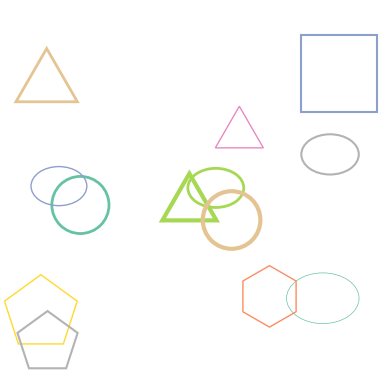[{"shape": "oval", "thickness": 0.5, "radius": 0.47, "center": [0.838, 0.225]}, {"shape": "circle", "thickness": 2, "radius": 0.37, "center": [0.209, 0.468]}, {"shape": "hexagon", "thickness": 1, "radius": 0.4, "center": [0.7, 0.23]}, {"shape": "oval", "thickness": 1, "radius": 0.36, "center": [0.153, 0.517]}, {"shape": "square", "thickness": 1.5, "radius": 0.49, "center": [0.88, 0.809]}, {"shape": "triangle", "thickness": 1, "radius": 0.36, "center": [0.622, 0.652]}, {"shape": "triangle", "thickness": 3, "radius": 0.41, "center": [0.492, 0.468]}, {"shape": "oval", "thickness": 2, "radius": 0.36, "center": [0.561, 0.512]}, {"shape": "pentagon", "thickness": 1, "radius": 0.5, "center": [0.106, 0.187]}, {"shape": "triangle", "thickness": 2, "radius": 0.46, "center": [0.121, 0.782]}, {"shape": "circle", "thickness": 3, "radius": 0.37, "center": [0.602, 0.429]}, {"shape": "pentagon", "thickness": 1.5, "radius": 0.41, "center": [0.123, 0.11]}, {"shape": "oval", "thickness": 1.5, "radius": 0.37, "center": [0.857, 0.599]}]